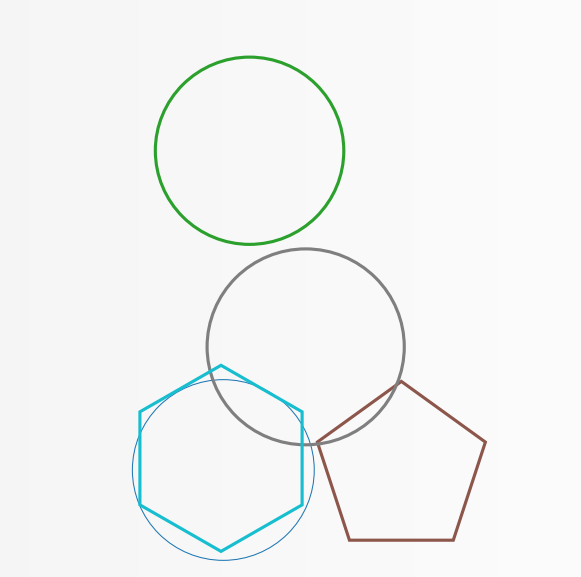[{"shape": "circle", "thickness": 0.5, "radius": 0.78, "center": [0.384, 0.185]}, {"shape": "circle", "thickness": 1.5, "radius": 0.81, "center": [0.429, 0.738]}, {"shape": "pentagon", "thickness": 1.5, "radius": 0.76, "center": [0.691, 0.187]}, {"shape": "circle", "thickness": 1.5, "radius": 0.85, "center": [0.526, 0.399]}, {"shape": "hexagon", "thickness": 1.5, "radius": 0.81, "center": [0.38, 0.205]}]